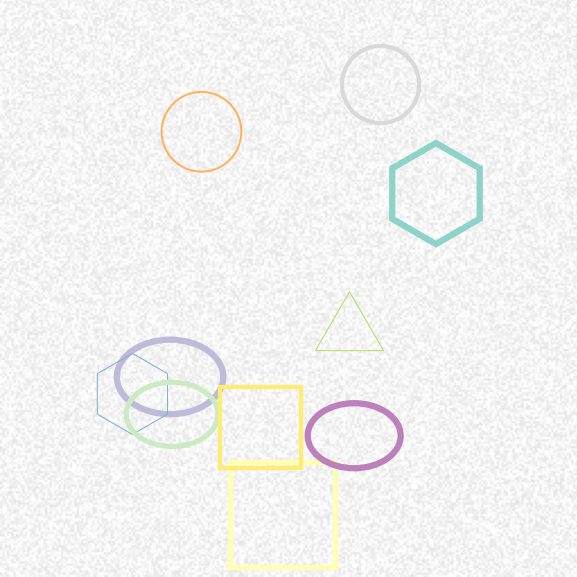[{"shape": "hexagon", "thickness": 3, "radius": 0.44, "center": [0.755, 0.664]}, {"shape": "square", "thickness": 2.5, "radius": 0.46, "center": [0.489, 0.109]}, {"shape": "oval", "thickness": 3, "radius": 0.46, "center": [0.294, 0.346]}, {"shape": "hexagon", "thickness": 0.5, "radius": 0.35, "center": [0.229, 0.317]}, {"shape": "circle", "thickness": 1, "radius": 0.34, "center": [0.349, 0.771]}, {"shape": "triangle", "thickness": 0.5, "radius": 0.34, "center": [0.605, 0.426]}, {"shape": "circle", "thickness": 2, "radius": 0.33, "center": [0.659, 0.853]}, {"shape": "oval", "thickness": 3, "radius": 0.4, "center": [0.613, 0.245]}, {"shape": "oval", "thickness": 2.5, "radius": 0.4, "center": [0.298, 0.282]}, {"shape": "square", "thickness": 2, "radius": 0.35, "center": [0.452, 0.26]}]